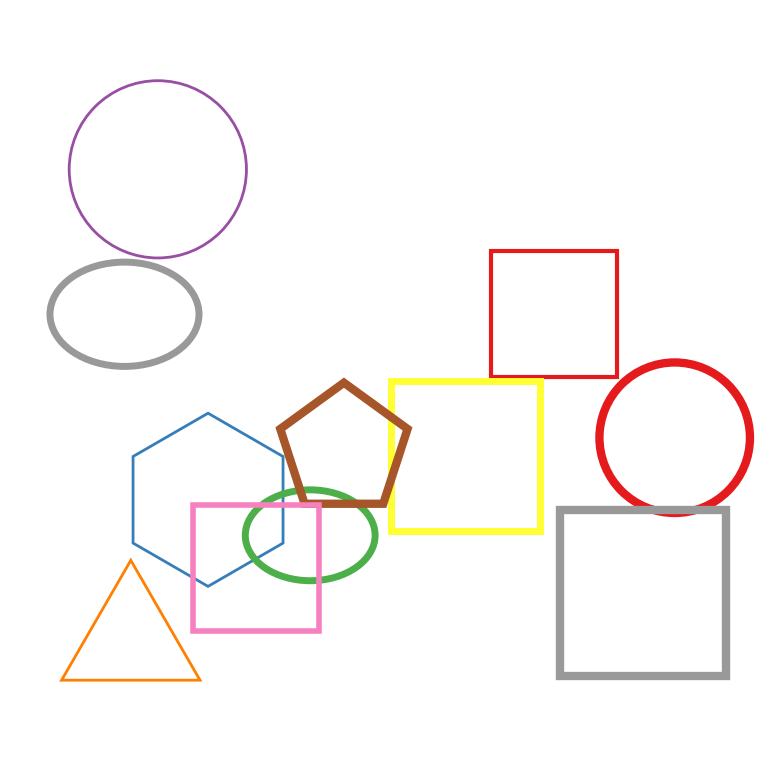[{"shape": "circle", "thickness": 3, "radius": 0.49, "center": [0.876, 0.432]}, {"shape": "square", "thickness": 1.5, "radius": 0.41, "center": [0.719, 0.592]}, {"shape": "hexagon", "thickness": 1, "radius": 0.56, "center": [0.27, 0.351]}, {"shape": "oval", "thickness": 2.5, "radius": 0.42, "center": [0.403, 0.305]}, {"shape": "circle", "thickness": 1, "radius": 0.58, "center": [0.205, 0.78]}, {"shape": "triangle", "thickness": 1, "radius": 0.52, "center": [0.17, 0.169]}, {"shape": "square", "thickness": 2.5, "radius": 0.49, "center": [0.605, 0.408]}, {"shape": "pentagon", "thickness": 3, "radius": 0.43, "center": [0.447, 0.416]}, {"shape": "square", "thickness": 2, "radius": 0.41, "center": [0.332, 0.262]}, {"shape": "oval", "thickness": 2.5, "radius": 0.48, "center": [0.162, 0.592]}, {"shape": "square", "thickness": 3, "radius": 0.54, "center": [0.834, 0.229]}]